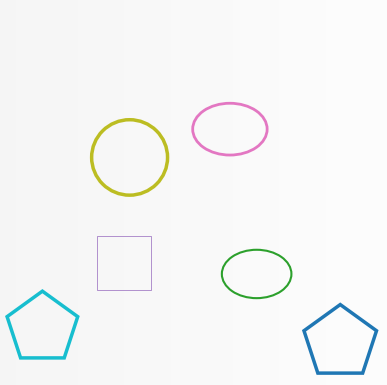[{"shape": "pentagon", "thickness": 2.5, "radius": 0.49, "center": [0.878, 0.11]}, {"shape": "oval", "thickness": 1.5, "radius": 0.45, "center": [0.662, 0.288]}, {"shape": "square", "thickness": 0.5, "radius": 0.35, "center": [0.321, 0.316]}, {"shape": "oval", "thickness": 2, "radius": 0.48, "center": [0.593, 0.665]}, {"shape": "circle", "thickness": 2.5, "radius": 0.49, "center": [0.334, 0.591]}, {"shape": "pentagon", "thickness": 2.5, "radius": 0.48, "center": [0.109, 0.148]}]